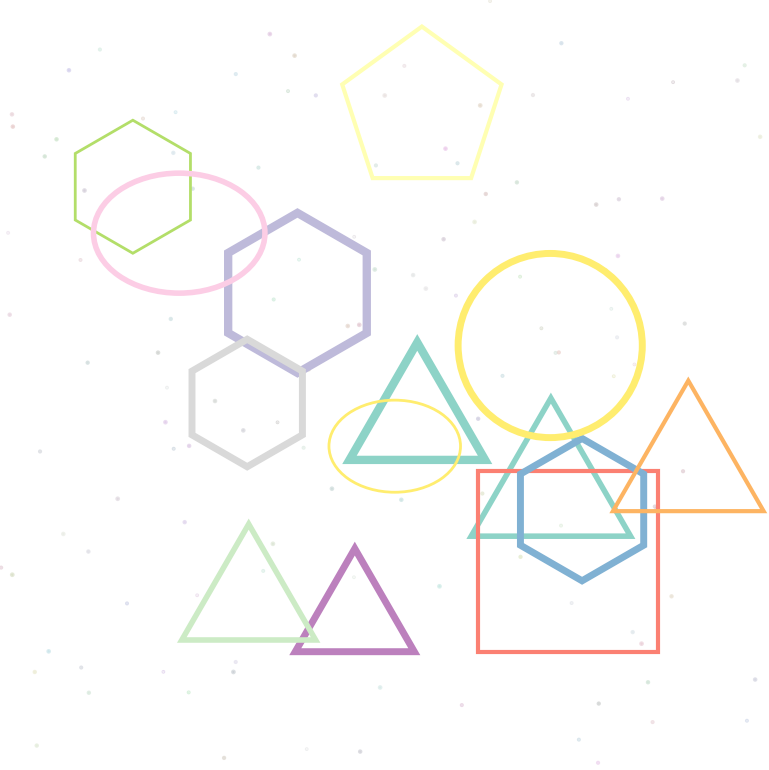[{"shape": "triangle", "thickness": 2, "radius": 0.6, "center": [0.715, 0.363]}, {"shape": "triangle", "thickness": 3, "radius": 0.51, "center": [0.542, 0.454]}, {"shape": "pentagon", "thickness": 1.5, "radius": 0.54, "center": [0.548, 0.857]}, {"shape": "hexagon", "thickness": 3, "radius": 0.52, "center": [0.386, 0.62]}, {"shape": "square", "thickness": 1.5, "radius": 0.59, "center": [0.738, 0.271]}, {"shape": "hexagon", "thickness": 2.5, "radius": 0.46, "center": [0.756, 0.338]}, {"shape": "triangle", "thickness": 1.5, "radius": 0.56, "center": [0.894, 0.393]}, {"shape": "hexagon", "thickness": 1, "radius": 0.43, "center": [0.173, 0.757]}, {"shape": "oval", "thickness": 2, "radius": 0.56, "center": [0.233, 0.697]}, {"shape": "hexagon", "thickness": 2.5, "radius": 0.41, "center": [0.321, 0.477]}, {"shape": "triangle", "thickness": 2.5, "radius": 0.45, "center": [0.461, 0.198]}, {"shape": "triangle", "thickness": 2, "radius": 0.5, "center": [0.323, 0.219]}, {"shape": "oval", "thickness": 1, "radius": 0.43, "center": [0.513, 0.421]}, {"shape": "circle", "thickness": 2.5, "radius": 0.6, "center": [0.715, 0.551]}]